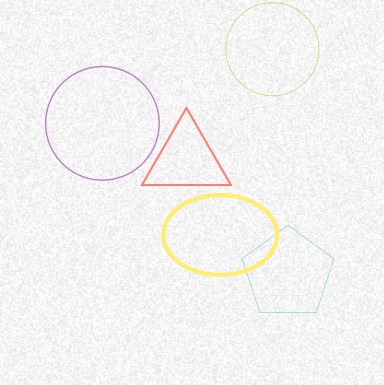[{"shape": "pentagon", "thickness": 0.5, "radius": 0.63, "center": [0.748, 0.289]}, {"shape": "triangle", "thickness": 1.5, "radius": 0.67, "center": [0.484, 0.586]}, {"shape": "circle", "thickness": 0.5, "radius": 0.6, "center": [0.708, 0.872]}, {"shape": "circle", "thickness": 1, "radius": 0.74, "center": [0.266, 0.68]}, {"shape": "oval", "thickness": 3, "radius": 0.74, "center": [0.572, 0.39]}]